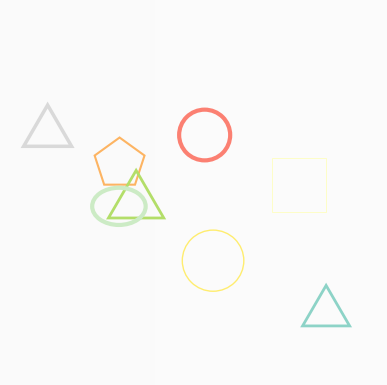[{"shape": "triangle", "thickness": 2, "radius": 0.35, "center": [0.842, 0.189]}, {"shape": "square", "thickness": 0.5, "radius": 0.35, "center": [0.773, 0.519]}, {"shape": "circle", "thickness": 3, "radius": 0.33, "center": [0.528, 0.649]}, {"shape": "pentagon", "thickness": 1.5, "radius": 0.34, "center": [0.309, 0.575]}, {"shape": "triangle", "thickness": 2, "radius": 0.41, "center": [0.351, 0.475]}, {"shape": "triangle", "thickness": 2.5, "radius": 0.36, "center": [0.123, 0.656]}, {"shape": "oval", "thickness": 3, "radius": 0.34, "center": [0.307, 0.464]}, {"shape": "circle", "thickness": 1, "radius": 0.4, "center": [0.55, 0.323]}]